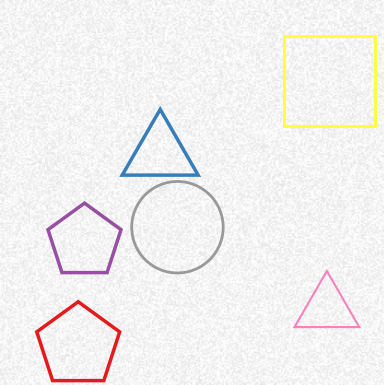[{"shape": "pentagon", "thickness": 2.5, "radius": 0.57, "center": [0.203, 0.103]}, {"shape": "triangle", "thickness": 2.5, "radius": 0.57, "center": [0.416, 0.602]}, {"shape": "pentagon", "thickness": 2.5, "radius": 0.5, "center": [0.22, 0.373]}, {"shape": "square", "thickness": 2, "radius": 0.59, "center": [0.856, 0.79]}, {"shape": "triangle", "thickness": 1.5, "radius": 0.49, "center": [0.849, 0.199]}, {"shape": "circle", "thickness": 2, "radius": 0.59, "center": [0.461, 0.41]}]